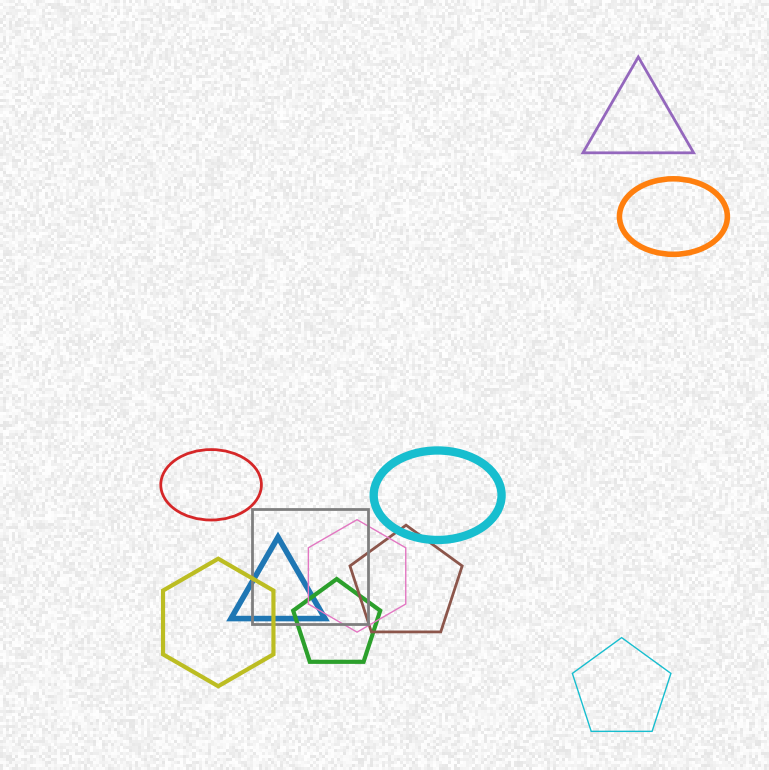[{"shape": "triangle", "thickness": 2, "radius": 0.35, "center": [0.361, 0.232]}, {"shape": "oval", "thickness": 2, "radius": 0.35, "center": [0.875, 0.719]}, {"shape": "pentagon", "thickness": 1.5, "radius": 0.3, "center": [0.437, 0.189]}, {"shape": "oval", "thickness": 1, "radius": 0.33, "center": [0.274, 0.37]}, {"shape": "triangle", "thickness": 1, "radius": 0.41, "center": [0.829, 0.843]}, {"shape": "pentagon", "thickness": 1, "radius": 0.38, "center": [0.527, 0.241]}, {"shape": "hexagon", "thickness": 0.5, "radius": 0.37, "center": [0.464, 0.252]}, {"shape": "square", "thickness": 1, "radius": 0.38, "center": [0.402, 0.264]}, {"shape": "hexagon", "thickness": 1.5, "radius": 0.41, "center": [0.283, 0.192]}, {"shape": "oval", "thickness": 3, "radius": 0.42, "center": [0.568, 0.357]}, {"shape": "pentagon", "thickness": 0.5, "radius": 0.34, "center": [0.807, 0.105]}]